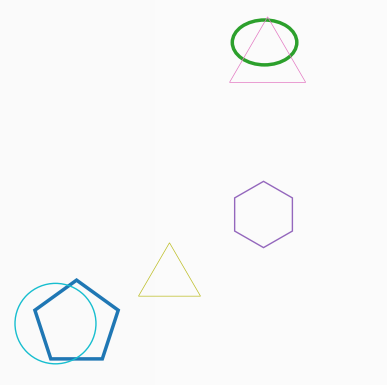[{"shape": "pentagon", "thickness": 2.5, "radius": 0.57, "center": [0.198, 0.159]}, {"shape": "oval", "thickness": 2.5, "radius": 0.42, "center": [0.683, 0.89]}, {"shape": "hexagon", "thickness": 1, "radius": 0.43, "center": [0.68, 0.443]}, {"shape": "triangle", "thickness": 0.5, "radius": 0.57, "center": [0.691, 0.843]}, {"shape": "triangle", "thickness": 0.5, "radius": 0.46, "center": [0.437, 0.277]}, {"shape": "circle", "thickness": 1, "radius": 0.52, "center": [0.143, 0.159]}]